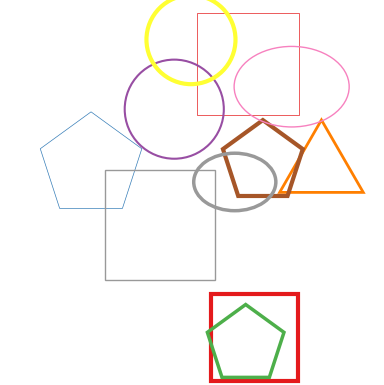[{"shape": "square", "thickness": 3, "radius": 0.56, "center": [0.662, 0.123]}, {"shape": "square", "thickness": 0.5, "radius": 0.66, "center": [0.644, 0.833]}, {"shape": "pentagon", "thickness": 0.5, "radius": 0.69, "center": [0.236, 0.571]}, {"shape": "pentagon", "thickness": 2.5, "radius": 0.52, "center": [0.638, 0.104]}, {"shape": "circle", "thickness": 1.5, "radius": 0.64, "center": [0.453, 0.716]}, {"shape": "triangle", "thickness": 2, "radius": 0.63, "center": [0.835, 0.563]}, {"shape": "circle", "thickness": 3, "radius": 0.58, "center": [0.496, 0.897]}, {"shape": "pentagon", "thickness": 3, "radius": 0.54, "center": [0.683, 0.579]}, {"shape": "oval", "thickness": 1, "radius": 0.75, "center": [0.758, 0.775]}, {"shape": "square", "thickness": 1, "radius": 0.72, "center": [0.415, 0.416]}, {"shape": "oval", "thickness": 2.5, "radius": 0.53, "center": [0.61, 0.527]}]